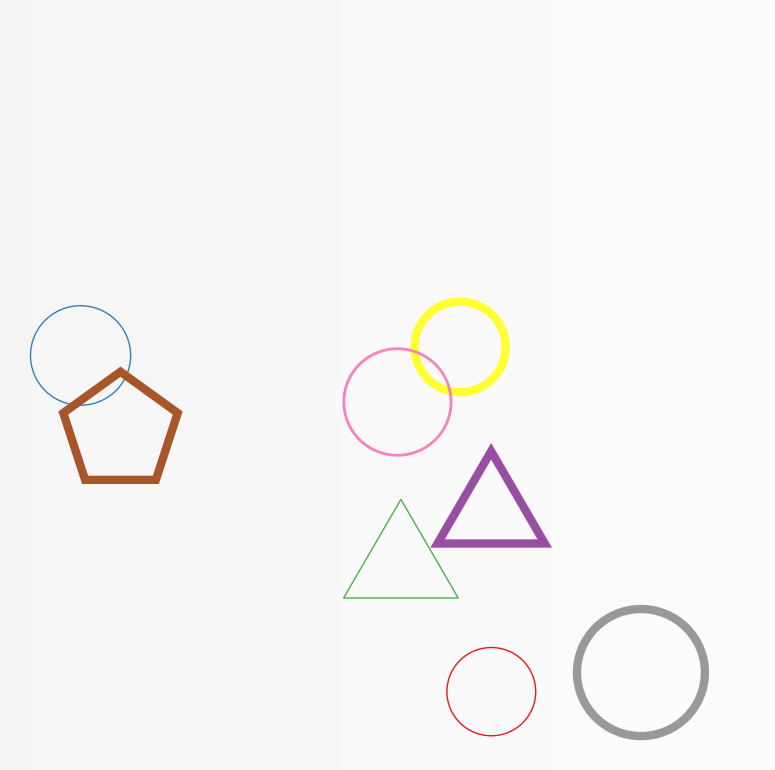[{"shape": "circle", "thickness": 0.5, "radius": 0.29, "center": [0.634, 0.102]}, {"shape": "circle", "thickness": 0.5, "radius": 0.32, "center": [0.104, 0.538]}, {"shape": "triangle", "thickness": 0.5, "radius": 0.43, "center": [0.517, 0.266]}, {"shape": "triangle", "thickness": 3, "radius": 0.4, "center": [0.634, 0.334]}, {"shape": "circle", "thickness": 3, "radius": 0.29, "center": [0.594, 0.549]}, {"shape": "pentagon", "thickness": 3, "radius": 0.39, "center": [0.155, 0.44]}, {"shape": "circle", "thickness": 1, "radius": 0.35, "center": [0.513, 0.478]}, {"shape": "circle", "thickness": 3, "radius": 0.41, "center": [0.827, 0.127]}]